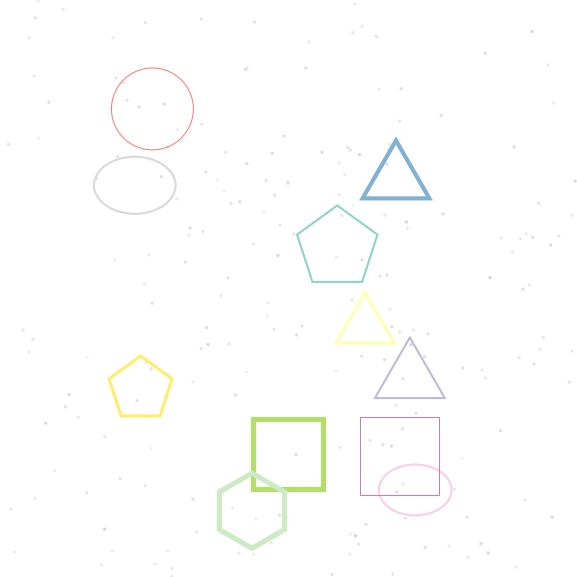[{"shape": "pentagon", "thickness": 1, "radius": 0.37, "center": [0.584, 0.57]}, {"shape": "triangle", "thickness": 1.5, "radius": 0.29, "center": [0.632, 0.434]}, {"shape": "triangle", "thickness": 1, "radius": 0.35, "center": [0.71, 0.345]}, {"shape": "circle", "thickness": 0.5, "radius": 0.35, "center": [0.264, 0.81]}, {"shape": "triangle", "thickness": 2, "radius": 0.33, "center": [0.686, 0.689]}, {"shape": "square", "thickness": 2.5, "radius": 0.3, "center": [0.498, 0.213]}, {"shape": "oval", "thickness": 1, "radius": 0.31, "center": [0.719, 0.151]}, {"shape": "oval", "thickness": 1, "radius": 0.35, "center": [0.233, 0.678]}, {"shape": "square", "thickness": 0.5, "radius": 0.34, "center": [0.692, 0.21]}, {"shape": "hexagon", "thickness": 2.5, "radius": 0.33, "center": [0.436, 0.115]}, {"shape": "pentagon", "thickness": 1.5, "radius": 0.29, "center": [0.243, 0.325]}]